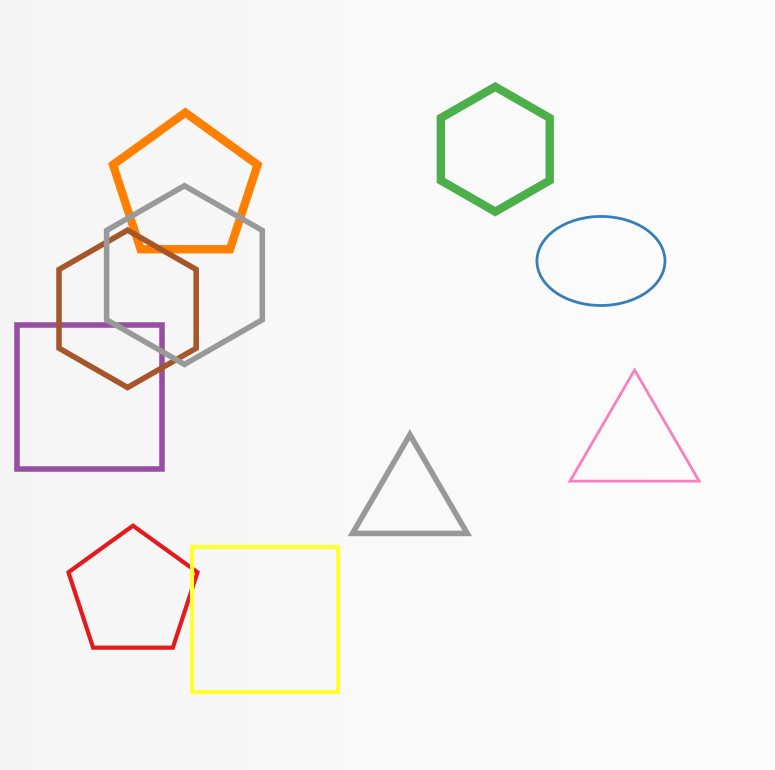[{"shape": "pentagon", "thickness": 1.5, "radius": 0.44, "center": [0.172, 0.23]}, {"shape": "oval", "thickness": 1, "radius": 0.41, "center": [0.775, 0.661]}, {"shape": "hexagon", "thickness": 3, "radius": 0.41, "center": [0.639, 0.806]}, {"shape": "square", "thickness": 2, "radius": 0.47, "center": [0.116, 0.484]}, {"shape": "pentagon", "thickness": 3, "radius": 0.49, "center": [0.239, 0.756]}, {"shape": "square", "thickness": 1.5, "radius": 0.47, "center": [0.342, 0.196]}, {"shape": "hexagon", "thickness": 2, "radius": 0.51, "center": [0.165, 0.599]}, {"shape": "triangle", "thickness": 1, "radius": 0.48, "center": [0.819, 0.423]}, {"shape": "triangle", "thickness": 2, "radius": 0.43, "center": [0.529, 0.35]}, {"shape": "hexagon", "thickness": 2, "radius": 0.58, "center": [0.238, 0.643]}]